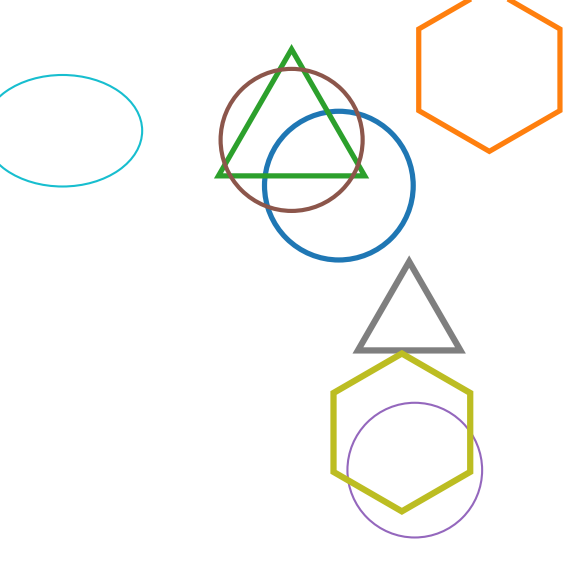[{"shape": "circle", "thickness": 2.5, "radius": 0.64, "center": [0.587, 0.678]}, {"shape": "hexagon", "thickness": 2.5, "radius": 0.71, "center": [0.847, 0.878]}, {"shape": "triangle", "thickness": 2.5, "radius": 0.73, "center": [0.505, 0.768]}, {"shape": "circle", "thickness": 1, "radius": 0.58, "center": [0.718, 0.185]}, {"shape": "circle", "thickness": 2, "radius": 0.61, "center": [0.505, 0.757]}, {"shape": "triangle", "thickness": 3, "radius": 0.51, "center": [0.709, 0.444]}, {"shape": "hexagon", "thickness": 3, "radius": 0.68, "center": [0.696, 0.25]}, {"shape": "oval", "thickness": 1, "radius": 0.69, "center": [0.108, 0.773]}]